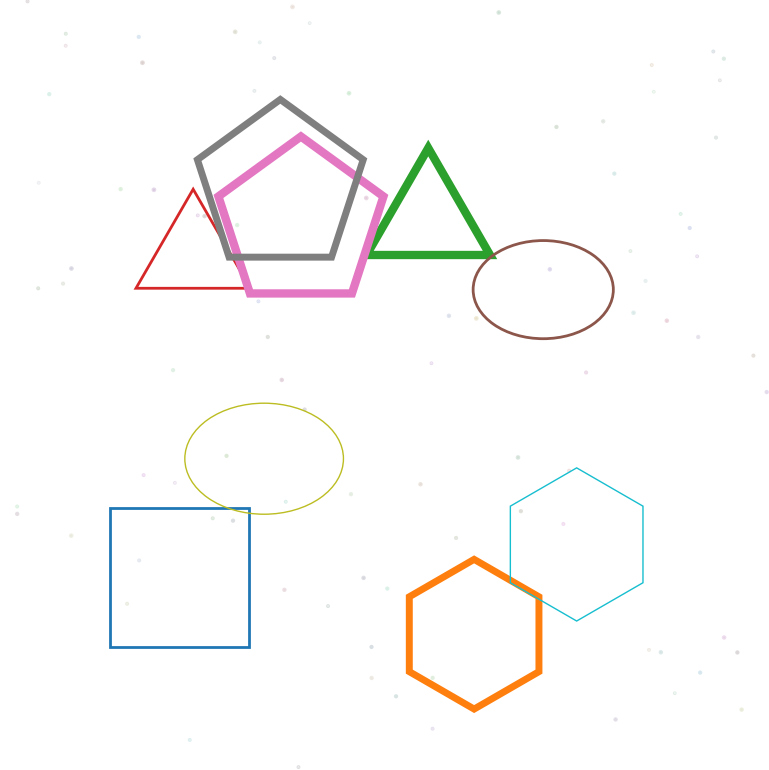[{"shape": "square", "thickness": 1, "radius": 0.45, "center": [0.233, 0.25]}, {"shape": "hexagon", "thickness": 2.5, "radius": 0.49, "center": [0.616, 0.176]}, {"shape": "triangle", "thickness": 3, "radius": 0.46, "center": [0.556, 0.715]}, {"shape": "triangle", "thickness": 1, "radius": 0.43, "center": [0.251, 0.669]}, {"shape": "oval", "thickness": 1, "radius": 0.46, "center": [0.705, 0.624]}, {"shape": "pentagon", "thickness": 3, "radius": 0.56, "center": [0.391, 0.71]}, {"shape": "pentagon", "thickness": 2.5, "radius": 0.57, "center": [0.364, 0.758]}, {"shape": "oval", "thickness": 0.5, "radius": 0.51, "center": [0.343, 0.404]}, {"shape": "hexagon", "thickness": 0.5, "radius": 0.5, "center": [0.749, 0.293]}]